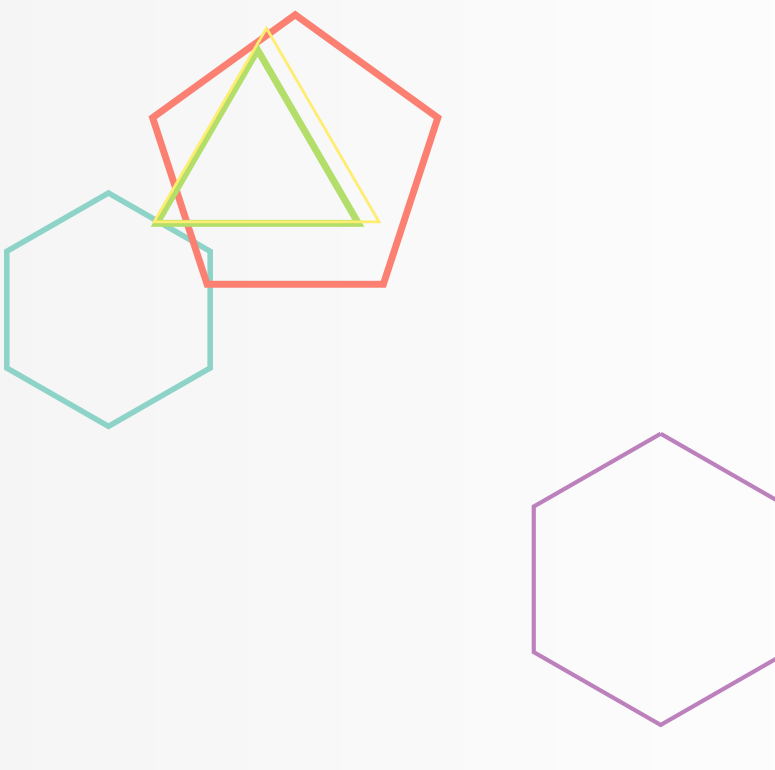[{"shape": "hexagon", "thickness": 2, "radius": 0.76, "center": [0.14, 0.598]}, {"shape": "pentagon", "thickness": 2.5, "radius": 0.97, "center": [0.381, 0.787]}, {"shape": "triangle", "thickness": 2.5, "radius": 0.75, "center": [0.332, 0.785]}, {"shape": "hexagon", "thickness": 1.5, "radius": 0.95, "center": [0.852, 0.248]}, {"shape": "triangle", "thickness": 1, "radius": 0.84, "center": [0.344, 0.796]}]